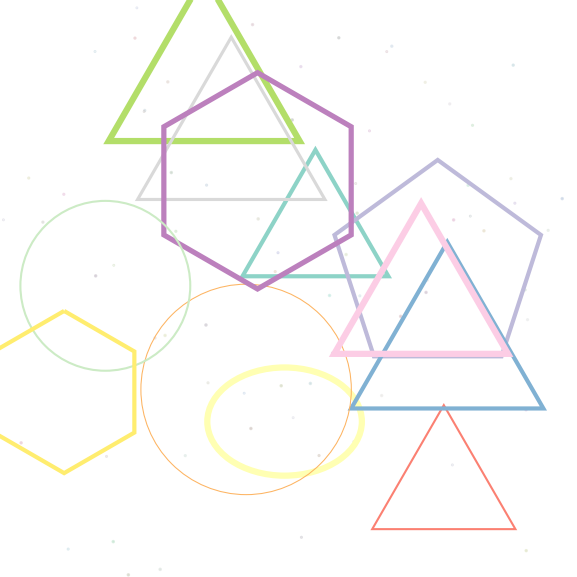[{"shape": "triangle", "thickness": 2, "radius": 0.73, "center": [0.546, 0.594]}, {"shape": "oval", "thickness": 3, "radius": 0.67, "center": [0.493, 0.269]}, {"shape": "pentagon", "thickness": 2, "radius": 0.94, "center": [0.758, 0.534]}, {"shape": "triangle", "thickness": 1, "radius": 0.72, "center": [0.769, 0.154]}, {"shape": "triangle", "thickness": 2, "radius": 0.96, "center": [0.775, 0.388]}, {"shape": "circle", "thickness": 0.5, "radius": 0.91, "center": [0.426, 0.325]}, {"shape": "triangle", "thickness": 3, "radius": 0.95, "center": [0.354, 0.85]}, {"shape": "triangle", "thickness": 3, "radius": 0.87, "center": [0.729, 0.473]}, {"shape": "triangle", "thickness": 1.5, "radius": 0.94, "center": [0.4, 0.747]}, {"shape": "hexagon", "thickness": 2.5, "radius": 0.94, "center": [0.446, 0.686]}, {"shape": "circle", "thickness": 1, "radius": 0.74, "center": [0.182, 0.504]}, {"shape": "hexagon", "thickness": 2, "radius": 0.7, "center": [0.111, 0.32]}]